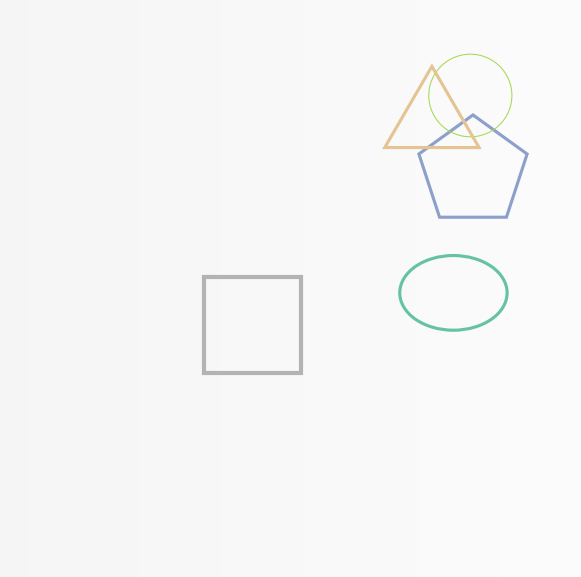[{"shape": "oval", "thickness": 1.5, "radius": 0.46, "center": [0.78, 0.492]}, {"shape": "pentagon", "thickness": 1.5, "radius": 0.49, "center": [0.814, 0.702]}, {"shape": "circle", "thickness": 0.5, "radius": 0.36, "center": [0.809, 0.834]}, {"shape": "triangle", "thickness": 1.5, "radius": 0.47, "center": [0.743, 0.791]}, {"shape": "square", "thickness": 2, "radius": 0.42, "center": [0.434, 0.437]}]